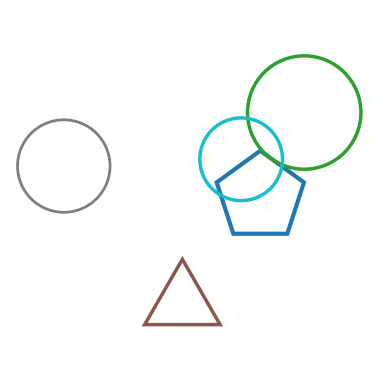[{"shape": "pentagon", "thickness": 3, "radius": 0.6, "center": [0.676, 0.489]}, {"shape": "circle", "thickness": 2.5, "radius": 0.74, "center": [0.79, 0.708]}, {"shape": "triangle", "thickness": 2.5, "radius": 0.57, "center": [0.474, 0.213]}, {"shape": "circle", "thickness": 2, "radius": 0.6, "center": [0.166, 0.569]}, {"shape": "circle", "thickness": 2.5, "radius": 0.54, "center": [0.626, 0.586]}]